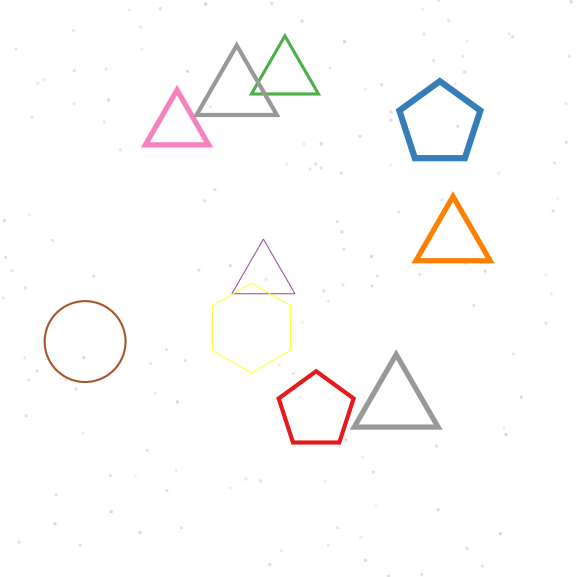[{"shape": "pentagon", "thickness": 2, "radius": 0.34, "center": [0.547, 0.288]}, {"shape": "pentagon", "thickness": 3, "radius": 0.37, "center": [0.762, 0.785]}, {"shape": "triangle", "thickness": 1.5, "radius": 0.34, "center": [0.493, 0.87]}, {"shape": "triangle", "thickness": 0.5, "radius": 0.32, "center": [0.456, 0.522]}, {"shape": "triangle", "thickness": 2.5, "radius": 0.37, "center": [0.784, 0.585]}, {"shape": "hexagon", "thickness": 0.5, "radius": 0.39, "center": [0.436, 0.431]}, {"shape": "circle", "thickness": 1, "radius": 0.35, "center": [0.147, 0.408]}, {"shape": "triangle", "thickness": 2.5, "radius": 0.32, "center": [0.307, 0.78]}, {"shape": "triangle", "thickness": 2, "radius": 0.4, "center": [0.41, 0.84]}, {"shape": "triangle", "thickness": 2.5, "radius": 0.42, "center": [0.686, 0.302]}]